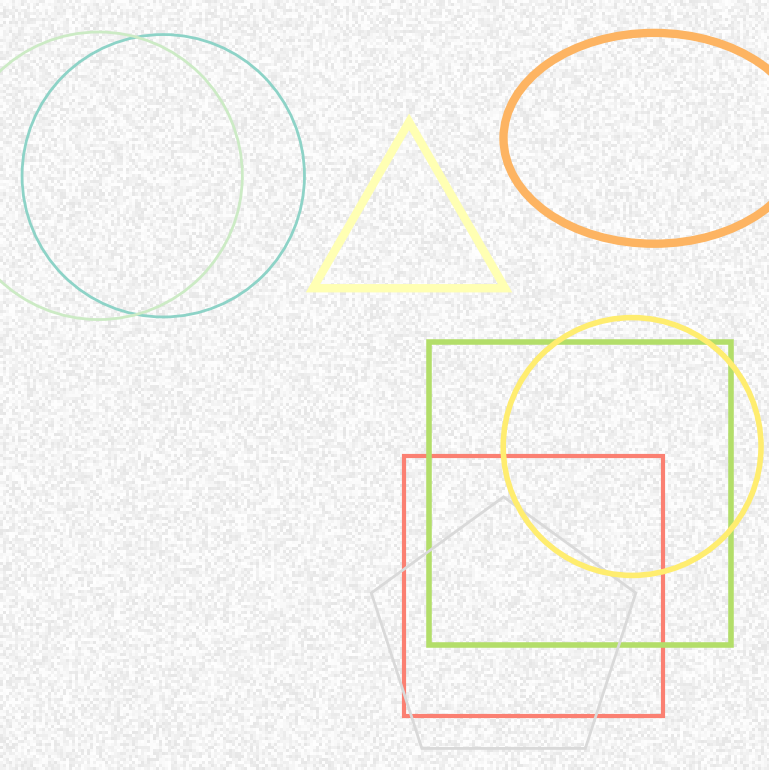[{"shape": "circle", "thickness": 1, "radius": 0.92, "center": [0.212, 0.772]}, {"shape": "triangle", "thickness": 3, "radius": 0.72, "center": [0.531, 0.698]}, {"shape": "square", "thickness": 1.5, "radius": 0.84, "center": [0.693, 0.239]}, {"shape": "oval", "thickness": 3, "radius": 0.98, "center": [0.85, 0.82]}, {"shape": "square", "thickness": 2, "radius": 0.98, "center": [0.753, 0.359]}, {"shape": "pentagon", "thickness": 1, "radius": 0.9, "center": [0.654, 0.174]}, {"shape": "circle", "thickness": 1, "radius": 0.93, "center": [0.128, 0.772]}, {"shape": "circle", "thickness": 2, "radius": 0.84, "center": [0.821, 0.42]}]